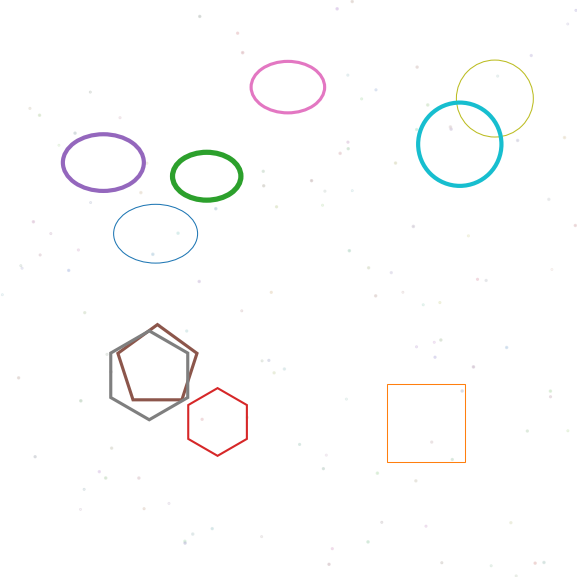[{"shape": "oval", "thickness": 0.5, "radius": 0.36, "center": [0.269, 0.594]}, {"shape": "square", "thickness": 0.5, "radius": 0.34, "center": [0.738, 0.266]}, {"shape": "oval", "thickness": 2.5, "radius": 0.3, "center": [0.358, 0.694]}, {"shape": "hexagon", "thickness": 1, "radius": 0.29, "center": [0.377, 0.268]}, {"shape": "oval", "thickness": 2, "radius": 0.35, "center": [0.179, 0.718]}, {"shape": "pentagon", "thickness": 1.5, "radius": 0.36, "center": [0.273, 0.365]}, {"shape": "oval", "thickness": 1.5, "radius": 0.32, "center": [0.498, 0.848]}, {"shape": "hexagon", "thickness": 1.5, "radius": 0.38, "center": [0.258, 0.349]}, {"shape": "circle", "thickness": 0.5, "radius": 0.33, "center": [0.857, 0.828]}, {"shape": "circle", "thickness": 2, "radius": 0.36, "center": [0.796, 0.749]}]